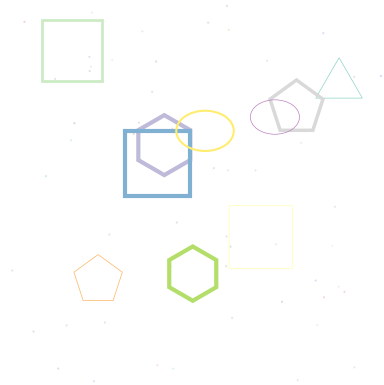[{"shape": "triangle", "thickness": 0.5, "radius": 0.35, "center": [0.881, 0.78]}, {"shape": "square", "thickness": 0.5, "radius": 0.41, "center": [0.676, 0.385]}, {"shape": "hexagon", "thickness": 3, "radius": 0.39, "center": [0.427, 0.623]}, {"shape": "square", "thickness": 3, "radius": 0.42, "center": [0.409, 0.575]}, {"shape": "pentagon", "thickness": 0.5, "radius": 0.33, "center": [0.255, 0.273]}, {"shape": "hexagon", "thickness": 3, "radius": 0.35, "center": [0.501, 0.289]}, {"shape": "pentagon", "thickness": 2.5, "radius": 0.36, "center": [0.77, 0.72]}, {"shape": "oval", "thickness": 0.5, "radius": 0.32, "center": [0.714, 0.696]}, {"shape": "square", "thickness": 2, "radius": 0.39, "center": [0.187, 0.869]}, {"shape": "oval", "thickness": 1.5, "radius": 0.37, "center": [0.533, 0.66]}]